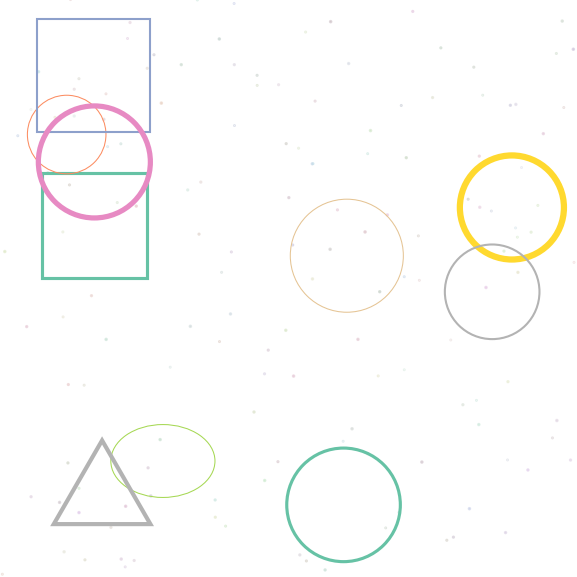[{"shape": "circle", "thickness": 1.5, "radius": 0.49, "center": [0.595, 0.125]}, {"shape": "square", "thickness": 1.5, "radius": 0.46, "center": [0.164, 0.608]}, {"shape": "circle", "thickness": 0.5, "radius": 0.34, "center": [0.115, 0.766]}, {"shape": "square", "thickness": 1, "radius": 0.49, "center": [0.162, 0.869]}, {"shape": "circle", "thickness": 2.5, "radius": 0.48, "center": [0.163, 0.719]}, {"shape": "oval", "thickness": 0.5, "radius": 0.45, "center": [0.282, 0.201]}, {"shape": "circle", "thickness": 3, "radius": 0.45, "center": [0.886, 0.64]}, {"shape": "circle", "thickness": 0.5, "radius": 0.49, "center": [0.601, 0.556]}, {"shape": "circle", "thickness": 1, "radius": 0.41, "center": [0.852, 0.494]}, {"shape": "triangle", "thickness": 2, "radius": 0.48, "center": [0.177, 0.14]}]